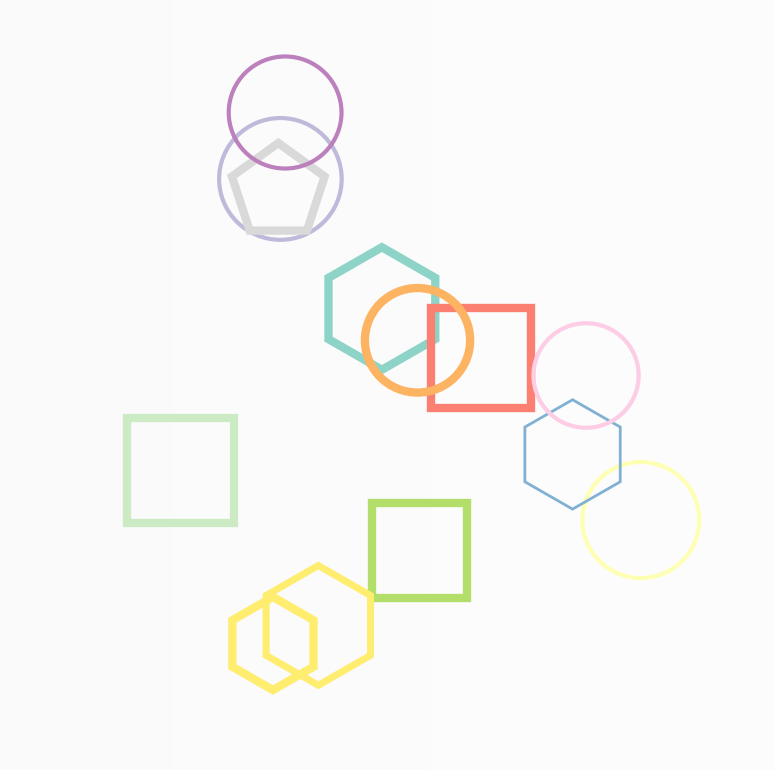[{"shape": "hexagon", "thickness": 3, "radius": 0.4, "center": [0.493, 0.599]}, {"shape": "circle", "thickness": 1.5, "radius": 0.38, "center": [0.827, 0.325]}, {"shape": "circle", "thickness": 1.5, "radius": 0.4, "center": [0.362, 0.768]}, {"shape": "square", "thickness": 3, "radius": 0.32, "center": [0.62, 0.535]}, {"shape": "hexagon", "thickness": 1, "radius": 0.36, "center": [0.739, 0.41]}, {"shape": "circle", "thickness": 3, "radius": 0.34, "center": [0.539, 0.558]}, {"shape": "square", "thickness": 3, "radius": 0.31, "center": [0.542, 0.285]}, {"shape": "circle", "thickness": 1.5, "radius": 0.34, "center": [0.756, 0.512]}, {"shape": "pentagon", "thickness": 3, "radius": 0.31, "center": [0.359, 0.751]}, {"shape": "circle", "thickness": 1.5, "radius": 0.36, "center": [0.368, 0.854]}, {"shape": "square", "thickness": 3, "radius": 0.34, "center": [0.233, 0.389]}, {"shape": "hexagon", "thickness": 2.5, "radius": 0.39, "center": [0.411, 0.188]}, {"shape": "hexagon", "thickness": 3, "radius": 0.3, "center": [0.352, 0.164]}]